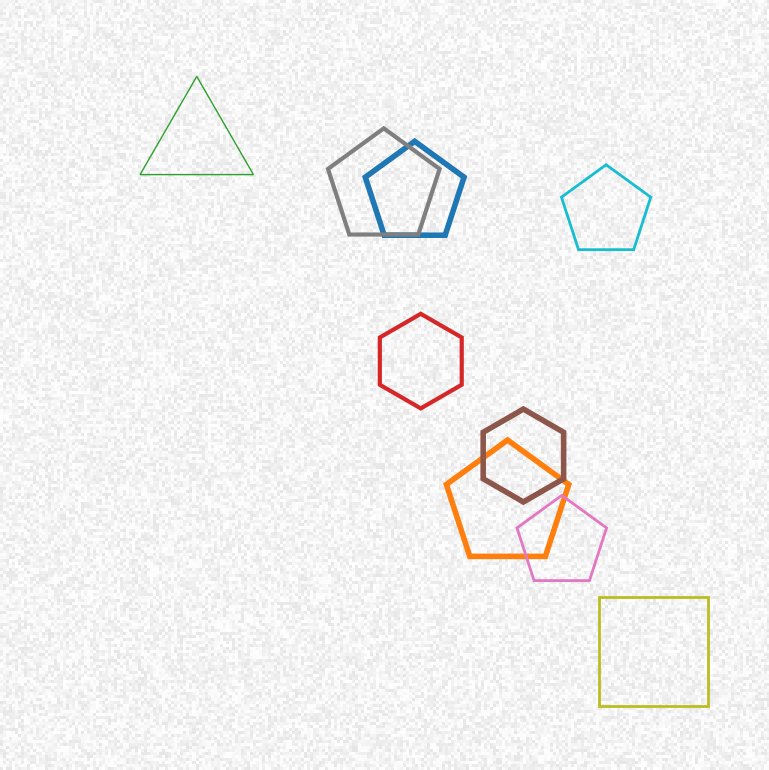[{"shape": "pentagon", "thickness": 2, "radius": 0.34, "center": [0.539, 0.749]}, {"shape": "pentagon", "thickness": 2, "radius": 0.42, "center": [0.659, 0.345]}, {"shape": "triangle", "thickness": 0.5, "radius": 0.42, "center": [0.256, 0.816]}, {"shape": "hexagon", "thickness": 1.5, "radius": 0.31, "center": [0.546, 0.531]}, {"shape": "hexagon", "thickness": 2, "radius": 0.3, "center": [0.68, 0.408]}, {"shape": "pentagon", "thickness": 1, "radius": 0.31, "center": [0.73, 0.295]}, {"shape": "pentagon", "thickness": 1.5, "radius": 0.38, "center": [0.498, 0.757]}, {"shape": "square", "thickness": 1, "radius": 0.35, "center": [0.848, 0.153]}, {"shape": "pentagon", "thickness": 1, "radius": 0.3, "center": [0.787, 0.725]}]